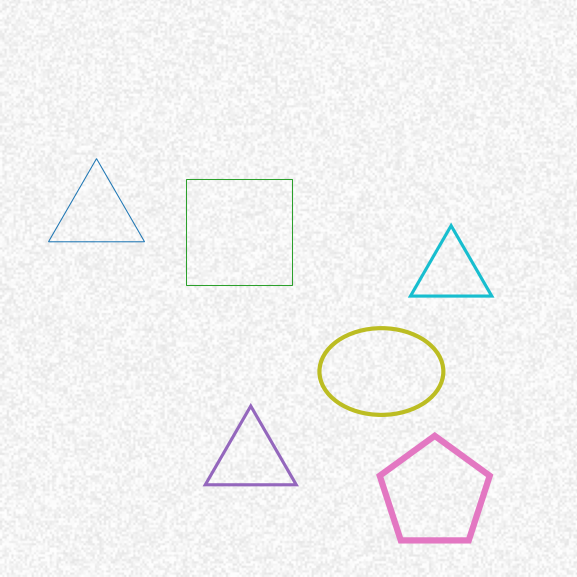[{"shape": "triangle", "thickness": 0.5, "radius": 0.48, "center": [0.167, 0.628]}, {"shape": "square", "thickness": 0.5, "radius": 0.46, "center": [0.414, 0.597]}, {"shape": "triangle", "thickness": 1.5, "radius": 0.45, "center": [0.434, 0.205]}, {"shape": "pentagon", "thickness": 3, "radius": 0.5, "center": [0.753, 0.144]}, {"shape": "oval", "thickness": 2, "radius": 0.54, "center": [0.66, 0.356]}, {"shape": "triangle", "thickness": 1.5, "radius": 0.41, "center": [0.781, 0.527]}]